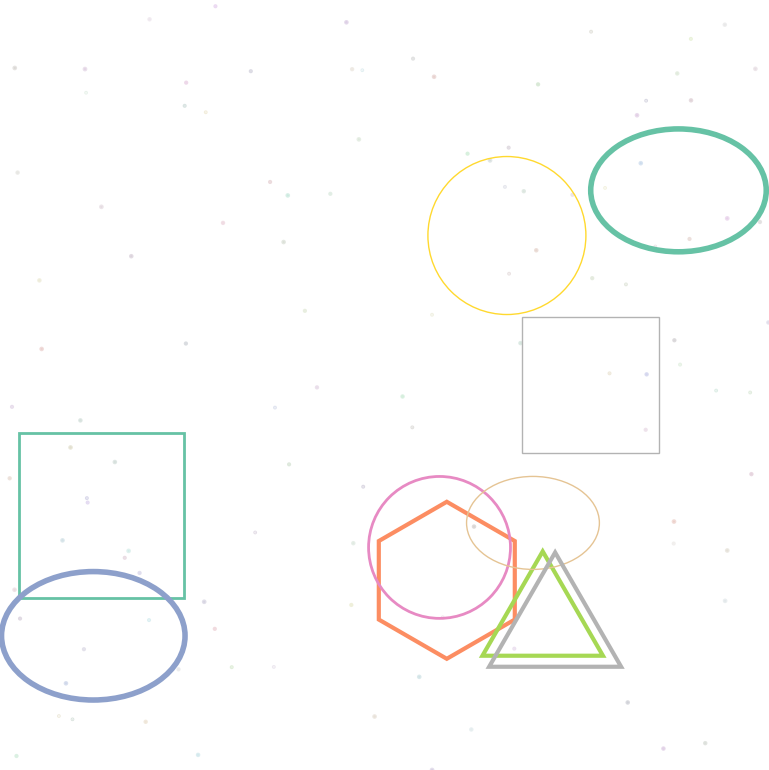[{"shape": "oval", "thickness": 2, "radius": 0.57, "center": [0.881, 0.753]}, {"shape": "square", "thickness": 1, "radius": 0.54, "center": [0.132, 0.33]}, {"shape": "hexagon", "thickness": 1.5, "radius": 0.51, "center": [0.58, 0.246]}, {"shape": "oval", "thickness": 2, "radius": 0.6, "center": [0.121, 0.174]}, {"shape": "circle", "thickness": 1, "radius": 0.46, "center": [0.571, 0.289]}, {"shape": "triangle", "thickness": 1.5, "radius": 0.45, "center": [0.705, 0.194]}, {"shape": "circle", "thickness": 0.5, "radius": 0.51, "center": [0.658, 0.694]}, {"shape": "oval", "thickness": 0.5, "radius": 0.43, "center": [0.692, 0.321]}, {"shape": "square", "thickness": 0.5, "radius": 0.44, "center": [0.767, 0.5]}, {"shape": "triangle", "thickness": 1.5, "radius": 0.49, "center": [0.721, 0.184]}]